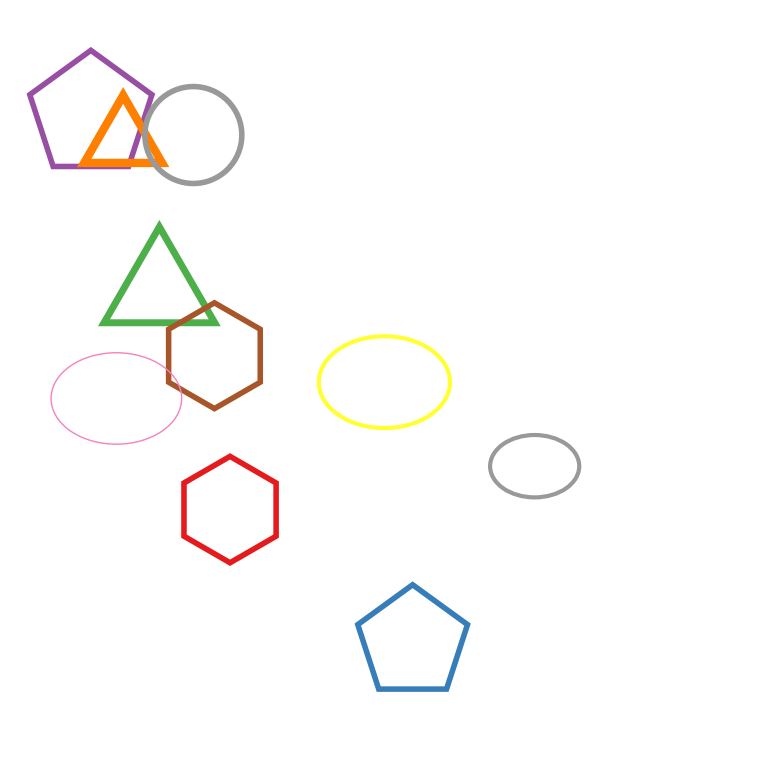[{"shape": "hexagon", "thickness": 2, "radius": 0.35, "center": [0.299, 0.338]}, {"shape": "pentagon", "thickness": 2, "radius": 0.37, "center": [0.536, 0.166]}, {"shape": "triangle", "thickness": 2.5, "radius": 0.42, "center": [0.207, 0.622]}, {"shape": "pentagon", "thickness": 2, "radius": 0.42, "center": [0.118, 0.851]}, {"shape": "triangle", "thickness": 3, "radius": 0.29, "center": [0.16, 0.818]}, {"shape": "oval", "thickness": 1.5, "radius": 0.43, "center": [0.499, 0.504]}, {"shape": "hexagon", "thickness": 2, "radius": 0.34, "center": [0.278, 0.538]}, {"shape": "oval", "thickness": 0.5, "radius": 0.42, "center": [0.151, 0.483]}, {"shape": "oval", "thickness": 1.5, "radius": 0.29, "center": [0.694, 0.395]}, {"shape": "circle", "thickness": 2, "radius": 0.31, "center": [0.251, 0.825]}]